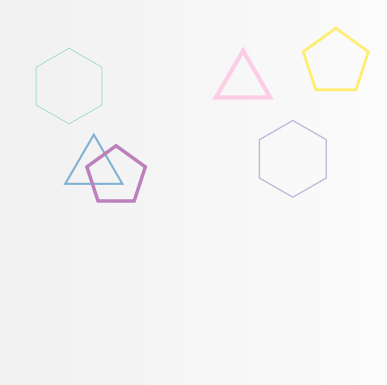[{"shape": "hexagon", "thickness": 0.5, "radius": 0.49, "center": [0.178, 0.776]}, {"shape": "hexagon", "thickness": 1, "radius": 0.5, "center": [0.756, 0.587]}, {"shape": "triangle", "thickness": 1.5, "radius": 0.43, "center": [0.242, 0.565]}, {"shape": "triangle", "thickness": 3, "radius": 0.4, "center": [0.627, 0.787]}, {"shape": "pentagon", "thickness": 2.5, "radius": 0.4, "center": [0.3, 0.542]}, {"shape": "pentagon", "thickness": 2, "radius": 0.44, "center": [0.867, 0.838]}]